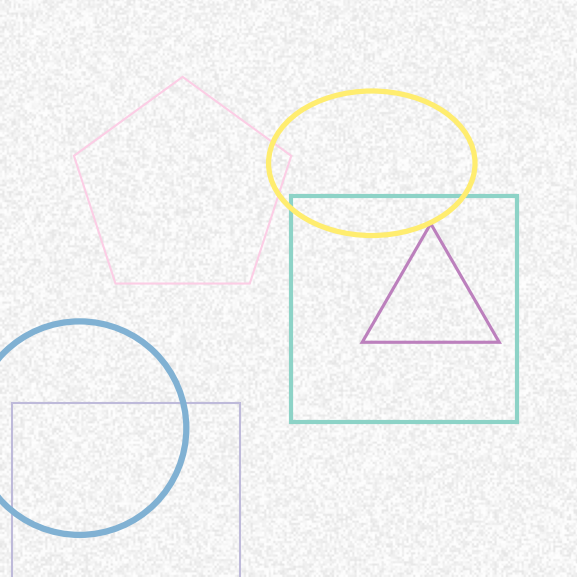[{"shape": "square", "thickness": 2, "radius": 0.98, "center": [0.7, 0.465]}, {"shape": "square", "thickness": 1, "radius": 0.99, "center": [0.218, 0.103]}, {"shape": "circle", "thickness": 3, "radius": 0.92, "center": [0.138, 0.258]}, {"shape": "pentagon", "thickness": 1, "radius": 0.99, "center": [0.316, 0.668]}, {"shape": "triangle", "thickness": 1.5, "radius": 0.68, "center": [0.746, 0.475]}, {"shape": "oval", "thickness": 2.5, "radius": 0.89, "center": [0.644, 0.716]}]